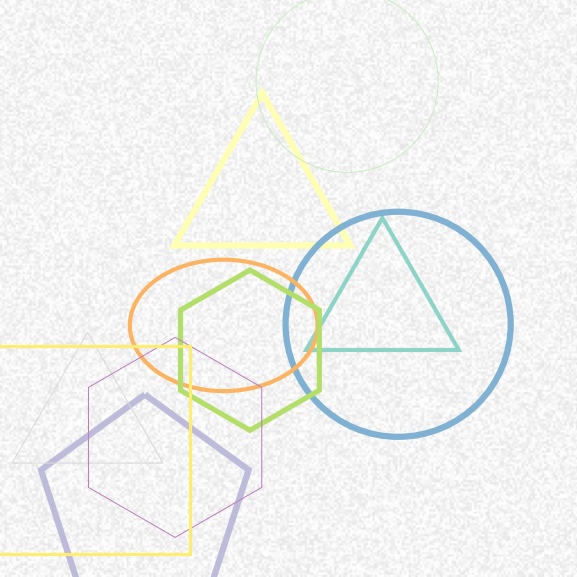[{"shape": "triangle", "thickness": 2, "radius": 0.76, "center": [0.662, 0.469]}, {"shape": "triangle", "thickness": 3, "radius": 0.88, "center": [0.454, 0.662]}, {"shape": "pentagon", "thickness": 3, "radius": 0.95, "center": [0.251, 0.127]}, {"shape": "circle", "thickness": 3, "radius": 0.97, "center": [0.689, 0.438]}, {"shape": "oval", "thickness": 2, "radius": 0.81, "center": [0.387, 0.436]}, {"shape": "hexagon", "thickness": 2.5, "radius": 0.69, "center": [0.433, 0.393]}, {"shape": "triangle", "thickness": 0.5, "radius": 0.75, "center": [0.152, 0.273]}, {"shape": "hexagon", "thickness": 0.5, "radius": 0.87, "center": [0.303, 0.242]}, {"shape": "circle", "thickness": 0.5, "radius": 0.79, "center": [0.601, 0.858]}, {"shape": "square", "thickness": 1.5, "radius": 0.9, "center": [0.15, 0.22]}]